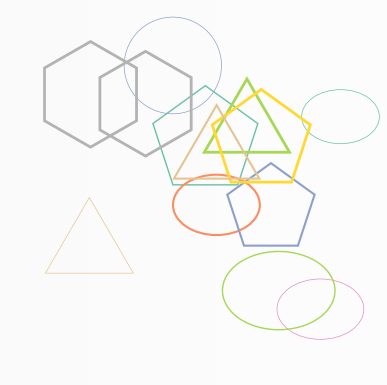[{"shape": "oval", "thickness": 0.5, "radius": 0.5, "center": [0.879, 0.697]}, {"shape": "pentagon", "thickness": 1, "radius": 0.71, "center": [0.53, 0.635]}, {"shape": "oval", "thickness": 1.5, "radius": 0.56, "center": [0.558, 0.468]}, {"shape": "pentagon", "thickness": 1.5, "radius": 0.59, "center": [0.699, 0.458]}, {"shape": "circle", "thickness": 0.5, "radius": 0.63, "center": [0.446, 0.83]}, {"shape": "oval", "thickness": 0.5, "radius": 0.56, "center": [0.827, 0.197]}, {"shape": "triangle", "thickness": 2, "radius": 0.63, "center": [0.637, 0.668]}, {"shape": "oval", "thickness": 1, "radius": 0.73, "center": [0.719, 0.245]}, {"shape": "pentagon", "thickness": 2, "radius": 0.67, "center": [0.674, 0.635]}, {"shape": "triangle", "thickness": 0.5, "radius": 0.66, "center": [0.231, 0.356]}, {"shape": "triangle", "thickness": 1.5, "radius": 0.64, "center": [0.559, 0.6]}, {"shape": "hexagon", "thickness": 2, "radius": 0.69, "center": [0.234, 0.755]}, {"shape": "hexagon", "thickness": 2, "radius": 0.68, "center": [0.376, 0.731]}]